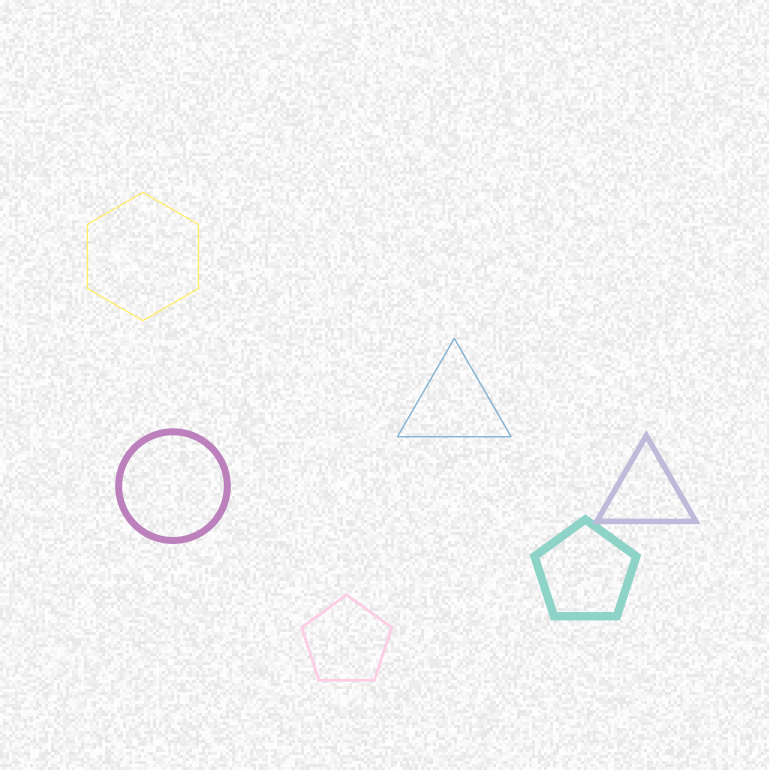[{"shape": "pentagon", "thickness": 3, "radius": 0.35, "center": [0.76, 0.256]}, {"shape": "triangle", "thickness": 2, "radius": 0.37, "center": [0.839, 0.36]}, {"shape": "triangle", "thickness": 0.5, "radius": 0.43, "center": [0.59, 0.475]}, {"shape": "pentagon", "thickness": 1, "radius": 0.31, "center": [0.45, 0.166]}, {"shape": "circle", "thickness": 2.5, "radius": 0.35, "center": [0.225, 0.369]}, {"shape": "hexagon", "thickness": 0.5, "radius": 0.42, "center": [0.186, 0.667]}]